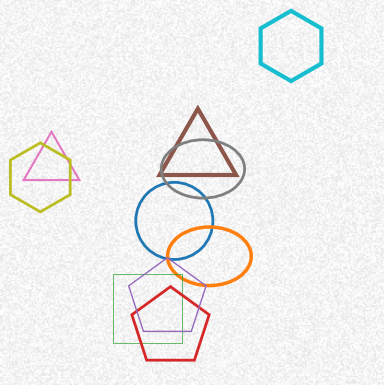[{"shape": "circle", "thickness": 2, "radius": 0.5, "center": [0.453, 0.426]}, {"shape": "oval", "thickness": 2.5, "radius": 0.54, "center": [0.544, 0.334]}, {"shape": "square", "thickness": 0.5, "radius": 0.45, "center": [0.384, 0.199]}, {"shape": "pentagon", "thickness": 2, "radius": 0.53, "center": [0.443, 0.15]}, {"shape": "pentagon", "thickness": 1, "radius": 0.53, "center": [0.435, 0.225]}, {"shape": "triangle", "thickness": 3, "radius": 0.57, "center": [0.514, 0.603]}, {"shape": "triangle", "thickness": 1.5, "radius": 0.42, "center": [0.134, 0.574]}, {"shape": "oval", "thickness": 2, "radius": 0.54, "center": [0.527, 0.561]}, {"shape": "hexagon", "thickness": 2, "radius": 0.45, "center": [0.105, 0.539]}, {"shape": "hexagon", "thickness": 3, "radius": 0.46, "center": [0.756, 0.881]}]